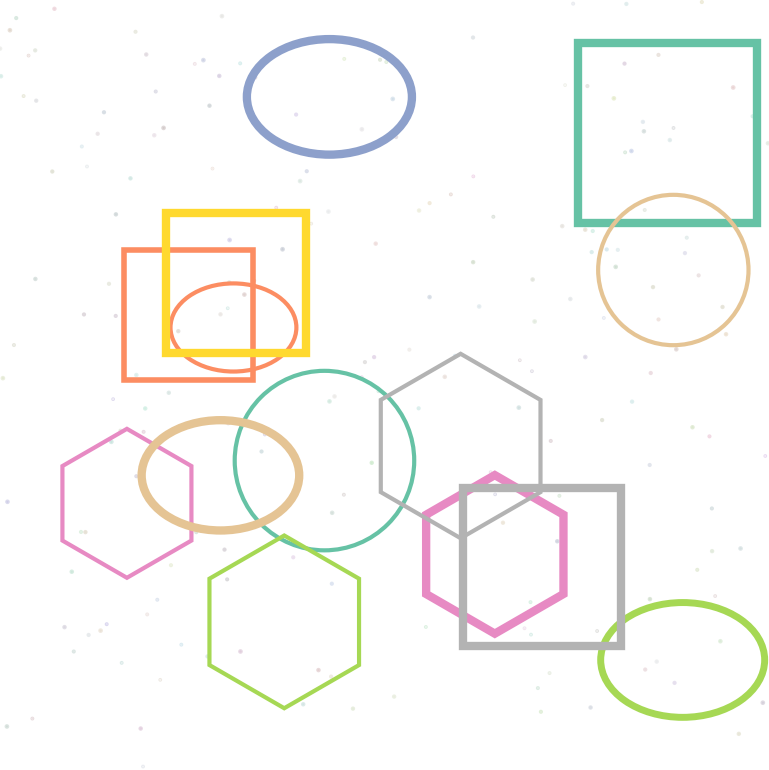[{"shape": "square", "thickness": 3, "radius": 0.58, "center": [0.867, 0.827]}, {"shape": "circle", "thickness": 1.5, "radius": 0.58, "center": [0.421, 0.402]}, {"shape": "square", "thickness": 2, "radius": 0.42, "center": [0.245, 0.591]}, {"shape": "oval", "thickness": 1.5, "radius": 0.41, "center": [0.303, 0.575]}, {"shape": "oval", "thickness": 3, "radius": 0.54, "center": [0.428, 0.874]}, {"shape": "hexagon", "thickness": 1.5, "radius": 0.48, "center": [0.165, 0.346]}, {"shape": "hexagon", "thickness": 3, "radius": 0.51, "center": [0.643, 0.28]}, {"shape": "hexagon", "thickness": 1.5, "radius": 0.56, "center": [0.369, 0.192]}, {"shape": "oval", "thickness": 2.5, "radius": 0.53, "center": [0.887, 0.143]}, {"shape": "square", "thickness": 3, "radius": 0.46, "center": [0.306, 0.633]}, {"shape": "oval", "thickness": 3, "radius": 0.51, "center": [0.286, 0.383]}, {"shape": "circle", "thickness": 1.5, "radius": 0.49, "center": [0.874, 0.649]}, {"shape": "hexagon", "thickness": 1.5, "radius": 0.6, "center": [0.598, 0.421]}, {"shape": "square", "thickness": 3, "radius": 0.51, "center": [0.704, 0.263]}]